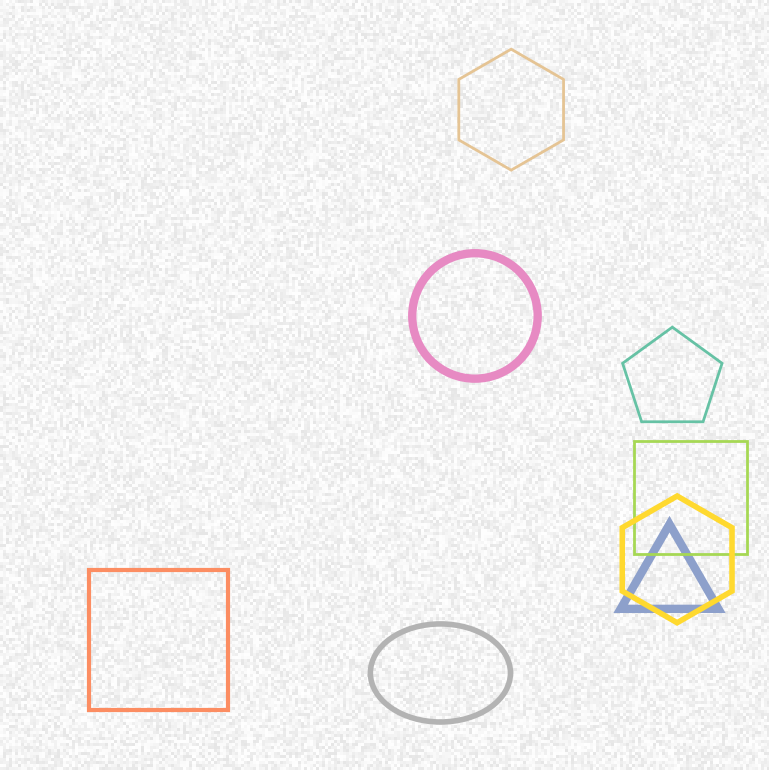[{"shape": "pentagon", "thickness": 1, "radius": 0.34, "center": [0.873, 0.507]}, {"shape": "square", "thickness": 1.5, "radius": 0.45, "center": [0.206, 0.169]}, {"shape": "triangle", "thickness": 3, "radius": 0.37, "center": [0.869, 0.246]}, {"shape": "circle", "thickness": 3, "radius": 0.41, "center": [0.617, 0.59]}, {"shape": "square", "thickness": 1, "radius": 0.37, "center": [0.897, 0.354]}, {"shape": "hexagon", "thickness": 2, "radius": 0.41, "center": [0.879, 0.274]}, {"shape": "hexagon", "thickness": 1, "radius": 0.39, "center": [0.664, 0.858]}, {"shape": "oval", "thickness": 2, "radius": 0.45, "center": [0.572, 0.126]}]